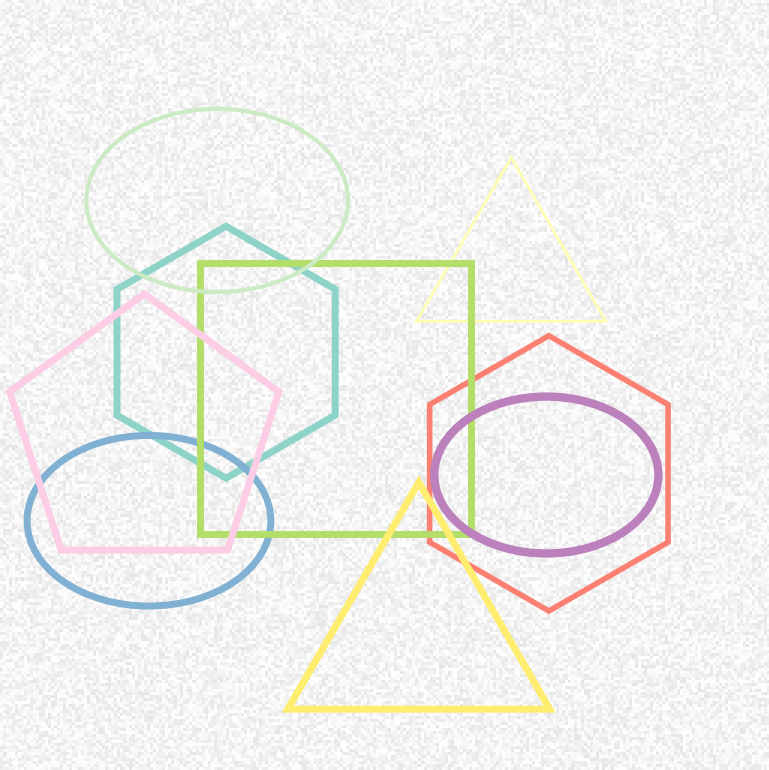[{"shape": "hexagon", "thickness": 2.5, "radius": 0.82, "center": [0.294, 0.543]}, {"shape": "triangle", "thickness": 1, "radius": 0.71, "center": [0.664, 0.654]}, {"shape": "hexagon", "thickness": 2, "radius": 0.89, "center": [0.713, 0.385]}, {"shape": "oval", "thickness": 2.5, "radius": 0.79, "center": [0.193, 0.324]}, {"shape": "square", "thickness": 2.5, "radius": 0.88, "center": [0.435, 0.482]}, {"shape": "pentagon", "thickness": 2.5, "radius": 0.92, "center": [0.187, 0.434]}, {"shape": "oval", "thickness": 3, "radius": 0.73, "center": [0.71, 0.383]}, {"shape": "oval", "thickness": 1.5, "radius": 0.85, "center": [0.282, 0.74]}, {"shape": "triangle", "thickness": 2.5, "radius": 0.98, "center": [0.544, 0.177]}]